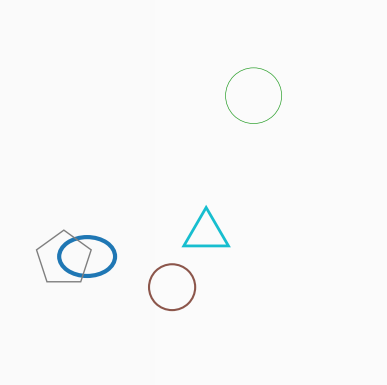[{"shape": "oval", "thickness": 3, "radius": 0.36, "center": [0.225, 0.334]}, {"shape": "circle", "thickness": 0.5, "radius": 0.36, "center": [0.655, 0.751]}, {"shape": "circle", "thickness": 1.5, "radius": 0.3, "center": [0.444, 0.254]}, {"shape": "pentagon", "thickness": 1, "radius": 0.37, "center": [0.165, 0.328]}, {"shape": "triangle", "thickness": 2, "radius": 0.33, "center": [0.532, 0.395]}]